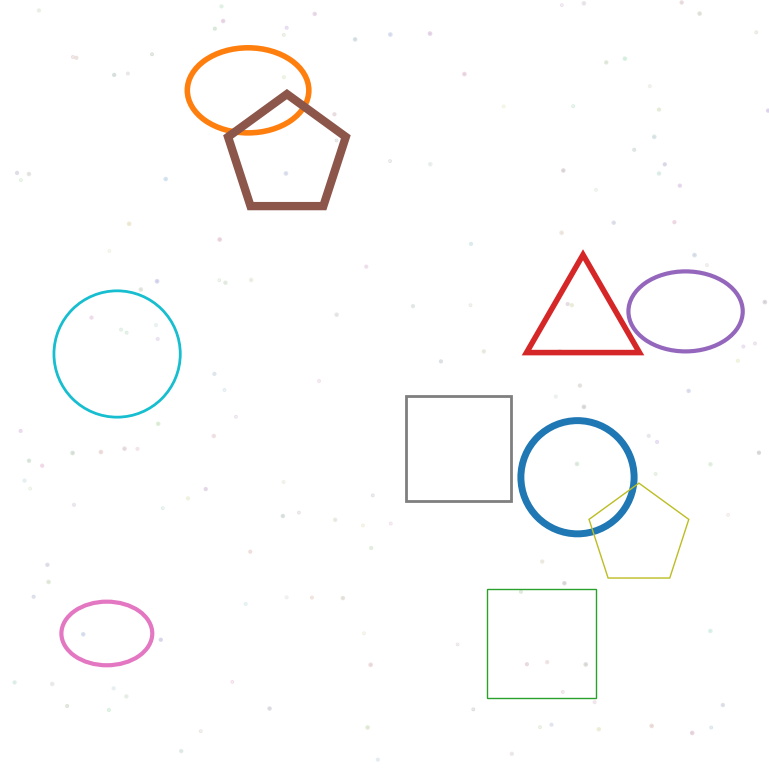[{"shape": "circle", "thickness": 2.5, "radius": 0.37, "center": [0.75, 0.38]}, {"shape": "oval", "thickness": 2, "radius": 0.39, "center": [0.322, 0.883]}, {"shape": "square", "thickness": 0.5, "radius": 0.35, "center": [0.703, 0.164]}, {"shape": "triangle", "thickness": 2, "radius": 0.42, "center": [0.757, 0.584]}, {"shape": "oval", "thickness": 1.5, "radius": 0.37, "center": [0.89, 0.596]}, {"shape": "pentagon", "thickness": 3, "radius": 0.4, "center": [0.373, 0.797]}, {"shape": "oval", "thickness": 1.5, "radius": 0.3, "center": [0.139, 0.177]}, {"shape": "square", "thickness": 1, "radius": 0.34, "center": [0.596, 0.418]}, {"shape": "pentagon", "thickness": 0.5, "radius": 0.34, "center": [0.83, 0.304]}, {"shape": "circle", "thickness": 1, "radius": 0.41, "center": [0.152, 0.54]}]